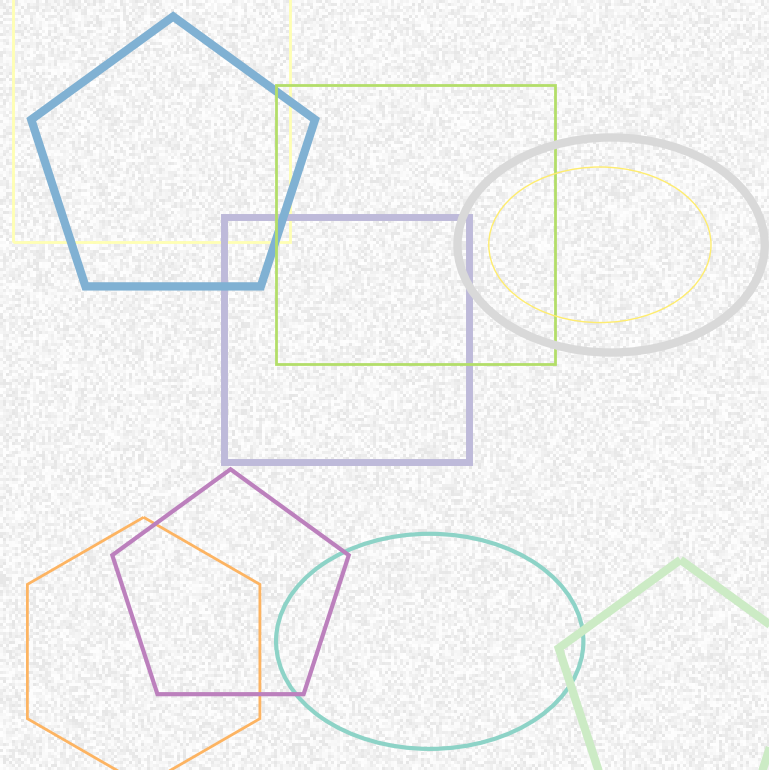[{"shape": "oval", "thickness": 1.5, "radius": 1.0, "center": [0.558, 0.167]}, {"shape": "square", "thickness": 1, "radius": 0.9, "center": [0.196, 0.865]}, {"shape": "square", "thickness": 2.5, "radius": 0.8, "center": [0.449, 0.559]}, {"shape": "pentagon", "thickness": 3, "radius": 0.97, "center": [0.225, 0.785]}, {"shape": "hexagon", "thickness": 1, "radius": 0.87, "center": [0.187, 0.154]}, {"shape": "square", "thickness": 1, "radius": 0.9, "center": [0.54, 0.709]}, {"shape": "oval", "thickness": 3, "radius": 1.0, "center": [0.794, 0.682]}, {"shape": "pentagon", "thickness": 1.5, "radius": 0.81, "center": [0.299, 0.229]}, {"shape": "pentagon", "thickness": 3, "radius": 0.83, "center": [0.884, 0.107]}, {"shape": "oval", "thickness": 0.5, "radius": 0.72, "center": [0.779, 0.682]}]